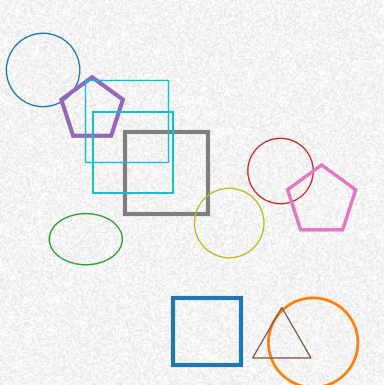[{"shape": "square", "thickness": 3, "radius": 0.44, "center": [0.537, 0.139]}, {"shape": "circle", "thickness": 1, "radius": 0.48, "center": [0.112, 0.818]}, {"shape": "circle", "thickness": 2, "radius": 0.58, "center": [0.813, 0.11]}, {"shape": "oval", "thickness": 1, "radius": 0.47, "center": [0.223, 0.379]}, {"shape": "circle", "thickness": 1, "radius": 0.42, "center": [0.729, 0.556]}, {"shape": "pentagon", "thickness": 3, "radius": 0.42, "center": [0.239, 0.715]}, {"shape": "triangle", "thickness": 1, "radius": 0.44, "center": [0.732, 0.114]}, {"shape": "pentagon", "thickness": 2.5, "radius": 0.47, "center": [0.835, 0.478]}, {"shape": "square", "thickness": 3, "radius": 0.54, "center": [0.433, 0.551]}, {"shape": "circle", "thickness": 1, "radius": 0.45, "center": [0.595, 0.421]}, {"shape": "square", "thickness": 1.5, "radius": 0.52, "center": [0.345, 0.603]}, {"shape": "square", "thickness": 1, "radius": 0.54, "center": [0.328, 0.685]}]